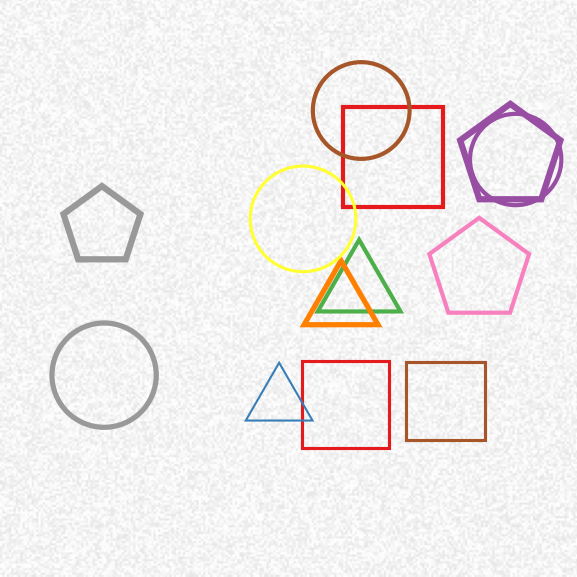[{"shape": "square", "thickness": 1.5, "radius": 0.38, "center": [0.598, 0.299]}, {"shape": "square", "thickness": 2, "radius": 0.43, "center": [0.68, 0.727]}, {"shape": "triangle", "thickness": 1, "radius": 0.33, "center": [0.483, 0.304]}, {"shape": "triangle", "thickness": 2, "radius": 0.41, "center": [0.622, 0.501]}, {"shape": "pentagon", "thickness": 3, "radius": 0.46, "center": [0.884, 0.728]}, {"shape": "circle", "thickness": 2, "radius": 0.4, "center": [0.893, 0.723]}, {"shape": "triangle", "thickness": 2.5, "radius": 0.37, "center": [0.591, 0.474]}, {"shape": "circle", "thickness": 1.5, "radius": 0.46, "center": [0.525, 0.62]}, {"shape": "circle", "thickness": 2, "radius": 0.42, "center": [0.625, 0.808]}, {"shape": "square", "thickness": 1.5, "radius": 0.34, "center": [0.771, 0.305]}, {"shape": "pentagon", "thickness": 2, "radius": 0.45, "center": [0.83, 0.531]}, {"shape": "circle", "thickness": 2.5, "radius": 0.45, "center": [0.18, 0.35]}, {"shape": "pentagon", "thickness": 3, "radius": 0.35, "center": [0.177, 0.607]}]